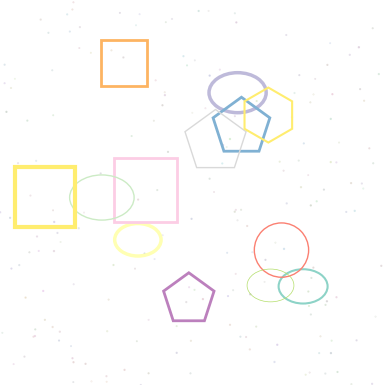[{"shape": "oval", "thickness": 1.5, "radius": 0.32, "center": [0.787, 0.256]}, {"shape": "oval", "thickness": 2.5, "radius": 0.3, "center": [0.358, 0.377]}, {"shape": "oval", "thickness": 2.5, "radius": 0.37, "center": [0.617, 0.759]}, {"shape": "circle", "thickness": 1, "radius": 0.35, "center": [0.731, 0.35]}, {"shape": "pentagon", "thickness": 2, "radius": 0.39, "center": [0.627, 0.67]}, {"shape": "square", "thickness": 2, "radius": 0.3, "center": [0.322, 0.836]}, {"shape": "oval", "thickness": 0.5, "radius": 0.3, "center": [0.703, 0.259]}, {"shape": "square", "thickness": 2, "radius": 0.41, "center": [0.377, 0.506]}, {"shape": "pentagon", "thickness": 1, "radius": 0.42, "center": [0.56, 0.632]}, {"shape": "pentagon", "thickness": 2, "radius": 0.34, "center": [0.49, 0.223]}, {"shape": "oval", "thickness": 1, "radius": 0.42, "center": [0.265, 0.487]}, {"shape": "hexagon", "thickness": 1.5, "radius": 0.36, "center": [0.697, 0.701]}, {"shape": "square", "thickness": 3, "radius": 0.39, "center": [0.116, 0.488]}]